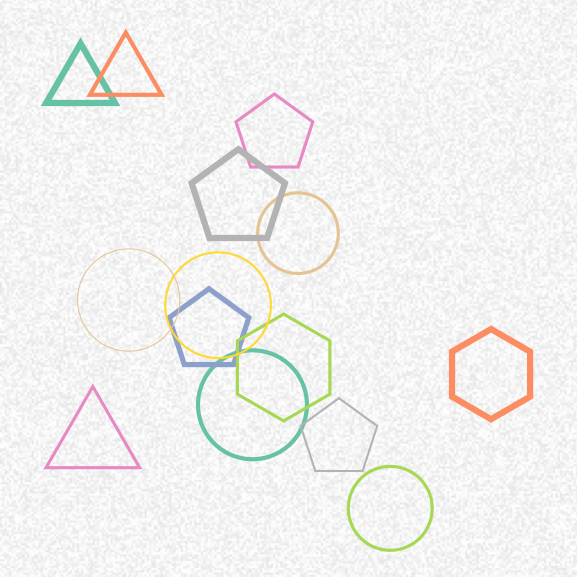[{"shape": "triangle", "thickness": 3, "radius": 0.34, "center": [0.14, 0.855]}, {"shape": "circle", "thickness": 2, "radius": 0.47, "center": [0.437, 0.298]}, {"shape": "hexagon", "thickness": 3, "radius": 0.39, "center": [0.85, 0.351]}, {"shape": "triangle", "thickness": 2, "radius": 0.36, "center": [0.218, 0.871]}, {"shape": "pentagon", "thickness": 2.5, "radius": 0.36, "center": [0.362, 0.427]}, {"shape": "triangle", "thickness": 1.5, "radius": 0.47, "center": [0.161, 0.236]}, {"shape": "pentagon", "thickness": 1.5, "radius": 0.35, "center": [0.475, 0.767]}, {"shape": "hexagon", "thickness": 1.5, "radius": 0.46, "center": [0.491, 0.363]}, {"shape": "circle", "thickness": 1.5, "radius": 0.36, "center": [0.676, 0.119]}, {"shape": "circle", "thickness": 1, "radius": 0.46, "center": [0.378, 0.471]}, {"shape": "circle", "thickness": 0.5, "radius": 0.44, "center": [0.223, 0.48]}, {"shape": "circle", "thickness": 1.5, "radius": 0.35, "center": [0.516, 0.595]}, {"shape": "pentagon", "thickness": 1, "radius": 0.35, "center": [0.587, 0.24]}, {"shape": "pentagon", "thickness": 3, "radius": 0.42, "center": [0.413, 0.656]}]